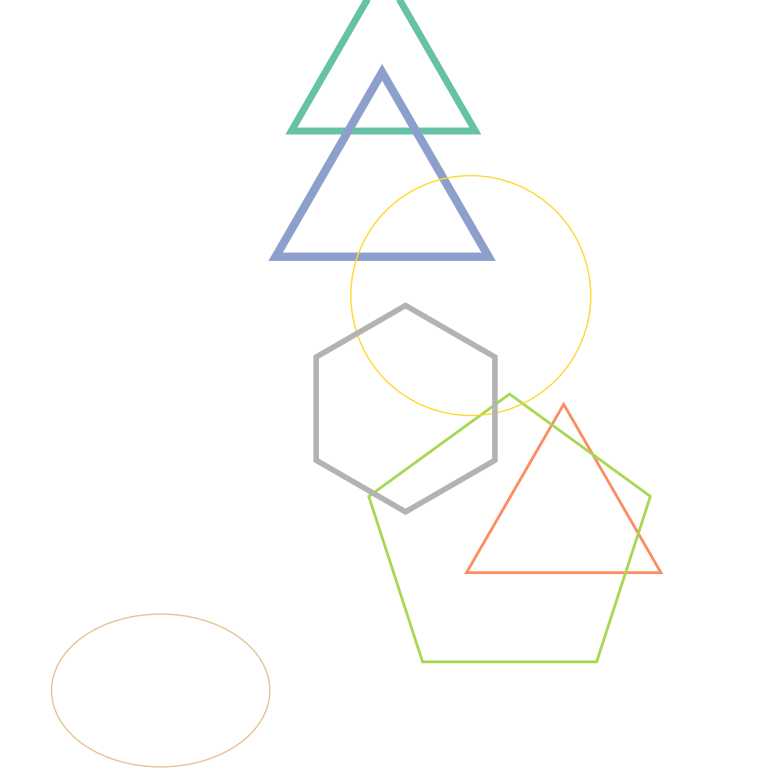[{"shape": "triangle", "thickness": 2.5, "radius": 0.69, "center": [0.498, 0.899]}, {"shape": "triangle", "thickness": 1, "radius": 0.73, "center": [0.732, 0.329]}, {"shape": "triangle", "thickness": 3, "radius": 0.8, "center": [0.496, 0.746]}, {"shape": "pentagon", "thickness": 1, "radius": 0.96, "center": [0.662, 0.296]}, {"shape": "circle", "thickness": 0.5, "radius": 0.78, "center": [0.611, 0.616]}, {"shape": "oval", "thickness": 0.5, "radius": 0.71, "center": [0.209, 0.103]}, {"shape": "hexagon", "thickness": 2, "radius": 0.67, "center": [0.527, 0.469]}]